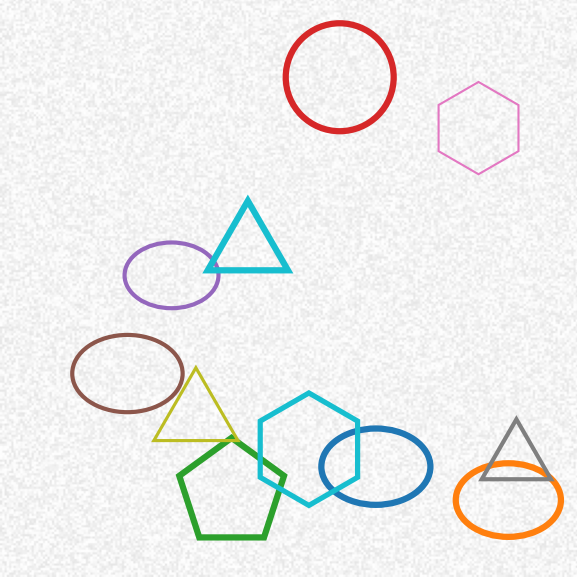[{"shape": "oval", "thickness": 3, "radius": 0.47, "center": [0.651, 0.191]}, {"shape": "oval", "thickness": 3, "radius": 0.46, "center": [0.88, 0.133]}, {"shape": "pentagon", "thickness": 3, "radius": 0.48, "center": [0.401, 0.146]}, {"shape": "circle", "thickness": 3, "radius": 0.47, "center": [0.588, 0.865]}, {"shape": "oval", "thickness": 2, "radius": 0.41, "center": [0.297, 0.522]}, {"shape": "oval", "thickness": 2, "radius": 0.48, "center": [0.221, 0.352]}, {"shape": "hexagon", "thickness": 1, "radius": 0.4, "center": [0.829, 0.777]}, {"shape": "triangle", "thickness": 2, "radius": 0.35, "center": [0.894, 0.204]}, {"shape": "triangle", "thickness": 1.5, "radius": 0.42, "center": [0.339, 0.278]}, {"shape": "hexagon", "thickness": 2.5, "radius": 0.49, "center": [0.535, 0.221]}, {"shape": "triangle", "thickness": 3, "radius": 0.4, "center": [0.429, 0.571]}]